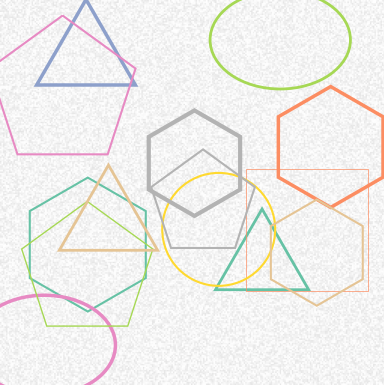[{"shape": "triangle", "thickness": 2, "radius": 0.7, "center": [0.681, 0.317]}, {"shape": "hexagon", "thickness": 1.5, "radius": 0.87, "center": [0.228, 0.365]}, {"shape": "square", "thickness": 0.5, "radius": 0.79, "center": [0.798, 0.403]}, {"shape": "hexagon", "thickness": 2.5, "radius": 0.78, "center": [0.859, 0.618]}, {"shape": "triangle", "thickness": 2.5, "radius": 0.74, "center": [0.223, 0.853]}, {"shape": "pentagon", "thickness": 1.5, "radius": 1.0, "center": [0.163, 0.76]}, {"shape": "oval", "thickness": 2.5, "radius": 0.93, "center": [0.115, 0.104]}, {"shape": "pentagon", "thickness": 1, "radius": 0.9, "center": [0.227, 0.298]}, {"shape": "oval", "thickness": 2, "radius": 0.91, "center": [0.728, 0.896]}, {"shape": "circle", "thickness": 1.5, "radius": 0.73, "center": [0.568, 0.404]}, {"shape": "triangle", "thickness": 2, "radius": 0.74, "center": [0.282, 0.424]}, {"shape": "hexagon", "thickness": 1.5, "radius": 0.69, "center": [0.823, 0.344]}, {"shape": "pentagon", "thickness": 1.5, "radius": 0.71, "center": [0.527, 0.47]}, {"shape": "hexagon", "thickness": 3, "radius": 0.69, "center": [0.505, 0.576]}]